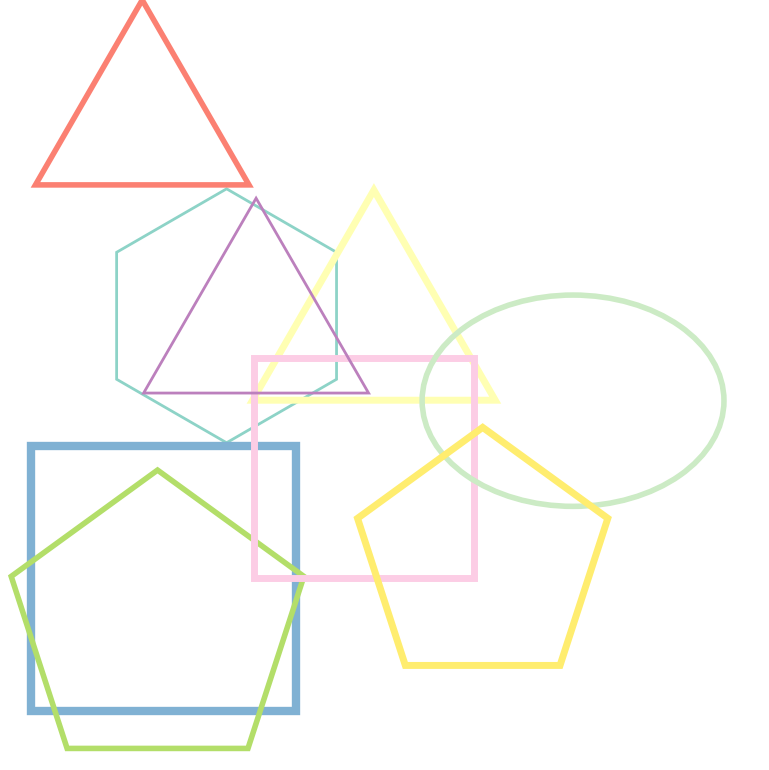[{"shape": "hexagon", "thickness": 1, "radius": 0.82, "center": [0.294, 0.59]}, {"shape": "triangle", "thickness": 2.5, "radius": 0.91, "center": [0.486, 0.571]}, {"shape": "triangle", "thickness": 2, "radius": 0.8, "center": [0.185, 0.84]}, {"shape": "square", "thickness": 3, "radius": 0.86, "center": [0.212, 0.249]}, {"shape": "pentagon", "thickness": 2, "radius": 1.0, "center": [0.205, 0.19]}, {"shape": "square", "thickness": 2.5, "radius": 0.71, "center": [0.472, 0.392]}, {"shape": "triangle", "thickness": 1, "radius": 0.84, "center": [0.333, 0.574]}, {"shape": "oval", "thickness": 2, "radius": 0.98, "center": [0.744, 0.48]}, {"shape": "pentagon", "thickness": 2.5, "radius": 0.85, "center": [0.627, 0.274]}]